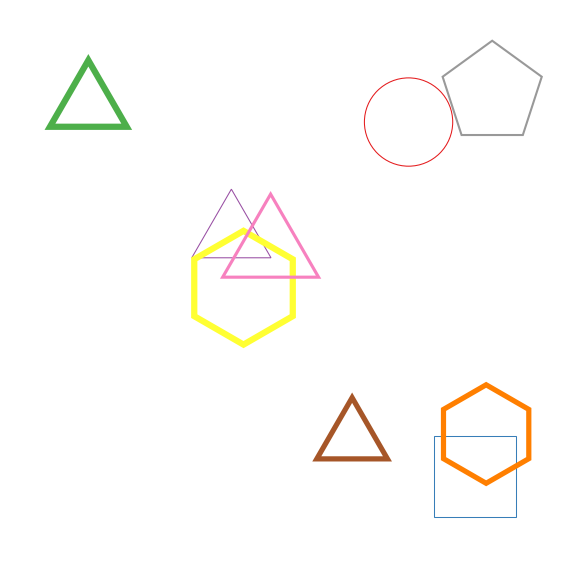[{"shape": "circle", "thickness": 0.5, "radius": 0.38, "center": [0.707, 0.788]}, {"shape": "square", "thickness": 0.5, "radius": 0.35, "center": [0.823, 0.174]}, {"shape": "triangle", "thickness": 3, "radius": 0.38, "center": [0.153, 0.818]}, {"shape": "triangle", "thickness": 0.5, "radius": 0.4, "center": [0.401, 0.592]}, {"shape": "hexagon", "thickness": 2.5, "radius": 0.43, "center": [0.842, 0.248]}, {"shape": "hexagon", "thickness": 3, "radius": 0.49, "center": [0.422, 0.501]}, {"shape": "triangle", "thickness": 2.5, "radius": 0.35, "center": [0.61, 0.24]}, {"shape": "triangle", "thickness": 1.5, "radius": 0.48, "center": [0.469, 0.567]}, {"shape": "pentagon", "thickness": 1, "radius": 0.45, "center": [0.852, 0.838]}]